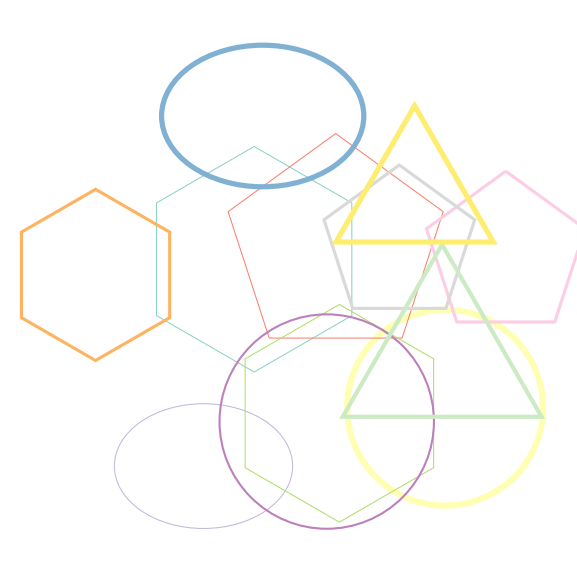[{"shape": "hexagon", "thickness": 0.5, "radius": 0.98, "center": [0.44, 0.55]}, {"shape": "circle", "thickness": 3, "radius": 0.85, "center": [0.771, 0.293]}, {"shape": "oval", "thickness": 0.5, "radius": 0.77, "center": [0.352, 0.192]}, {"shape": "pentagon", "thickness": 0.5, "radius": 0.98, "center": [0.581, 0.572]}, {"shape": "oval", "thickness": 2.5, "radius": 0.88, "center": [0.455, 0.798]}, {"shape": "hexagon", "thickness": 1.5, "radius": 0.74, "center": [0.165, 0.523]}, {"shape": "hexagon", "thickness": 0.5, "radius": 0.94, "center": [0.588, 0.283]}, {"shape": "pentagon", "thickness": 1.5, "radius": 0.72, "center": [0.876, 0.558]}, {"shape": "pentagon", "thickness": 1.5, "radius": 0.69, "center": [0.692, 0.576]}, {"shape": "circle", "thickness": 1, "radius": 0.93, "center": [0.566, 0.269]}, {"shape": "triangle", "thickness": 2, "radius": 0.99, "center": [0.766, 0.377]}, {"shape": "triangle", "thickness": 2.5, "radius": 0.79, "center": [0.718, 0.659]}]